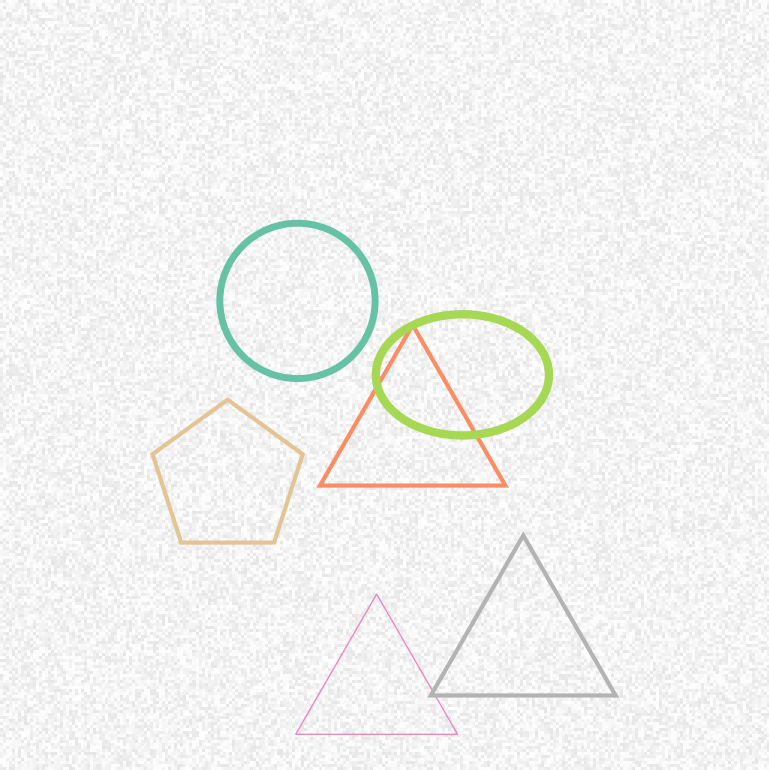[{"shape": "circle", "thickness": 2.5, "radius": 0.5, "center": [0.386, 0.609]}, {"shape": "triangle", "thickness": 1.5, "radius": 0.7, "center": [0.536, 0.439]}, {"shape": "triangle", "thickness": 0.5, "radius": 0.61, "center": [0.489, 0.107]}, {"shape": "oval", "thickness": 3, "radius": 0.56, "center": [0.601, 0.513]}, {"shape": "pentagon", "thickness": 1.5, "radius": 0.51, "center": [0.296, 0.378]}, {"shape": "triangle", "thickness": 1.5, "radius": 0.69, "center": [0.68, 0.166]}]